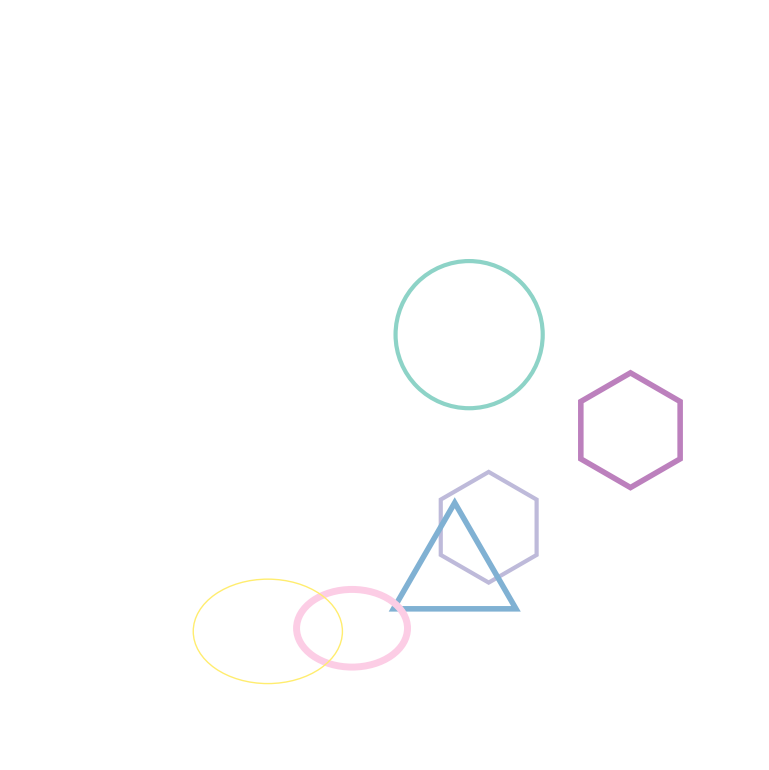[{"shape": "circle", "thickness": 1.5, "radius": 0.48, "center": [0.609, 0.565]}, {"shape": "hexagon", "thickness": 1.5, "radius": 0.36, "center": [0.635, 0.315]}, {"shape": "triangle", "thickness": 2, "radius": 0.46, "center": [0.591, 0.255]}, {"shape": "oval", "thickness": 2.5, "radius": 0.36, "center": [0.457, 0.184]}, {"shape": "hexagon", "thickness": 2, "radius": 0.37, "center": [0.819, 0.441]}, {"shape": "oval", "thickness": 0.5, "radius": 0.48, "center": [0.348, 0.18]}]